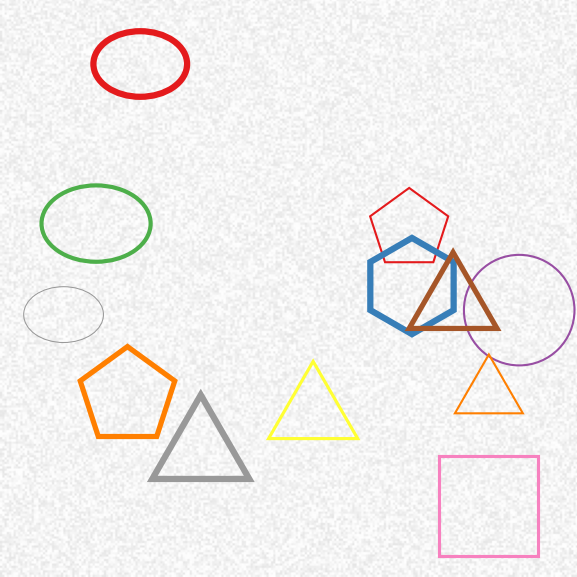[{"shape": "pentagon", "thickness": 1, "radius": 0.36, "center": [0.709, 0.603]}, {"shape": "oval", "thickness": 3, "radius": 0.41, "center": [0.243, 0.888]}, {"shape": "hexagon", "thickness": 3, "radius": 0.42, "center": [0.713, 0.504]}, {"shape": "oval", "thickness": 2, "radius": 0.47, "center": [0.166, 0.612]}, {"shape": "circle", "thickness": 1, "radius": 0.48, "center": [0.899, 0.462]}, {"shape": "triangle", "thickness": 1, "radius": 0.34, "center": [0.847, 0.317]}, {"shape": "pentagon", "thickness": 2.5, "radius": 0.43, "center": [0.221, 0.313]}, {"shape": "triangle", "thickness": 1.5, "radius": 0.45, "center": [0.542, 0.284]}, {"shape": "triangle", "thickness": 2.5, "radius": 0.44, "center": [0.785, 0.474]}, {"shape": "square", "thickness": 1.5, "radius": 0.43, "center": [0.846, 0.123]}, {"shape": "oval", "thickness": 0.5, "radius": 0.35, "center": [0.11, 0.454]}, {"shape": "triangle", "thickness": 3, "radius": 0.48, "center": [0.348, 0.218]}]